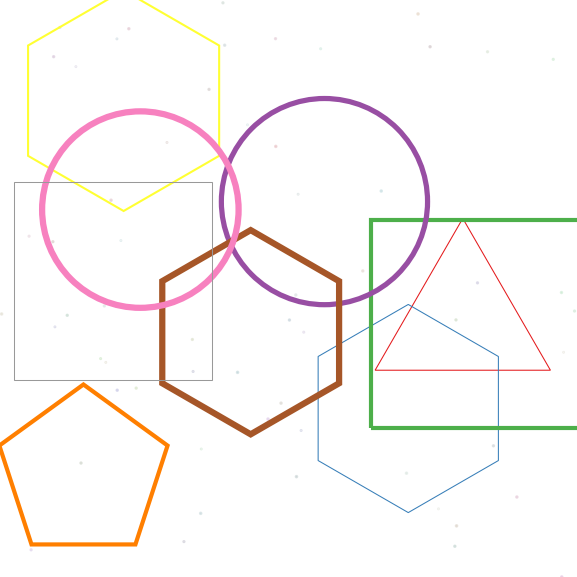[{"shape": "triangle", "thickness": 0.5, "radius": 0.88, "center": [0.801, 0.446]}, {"shape": "hexagon", "thickness": 0.5, "radius": 0.9, "center": [0.707, 0.292]}, {"shape": "square", "thickness": 2, "radius": 0.9, "center": [0.823, 0.438]}, {"shape": "circle", "thickness": 2.5, "radius": 0.89, "center": [0.562, 0.65]}, {"shape": "pentagon", "thickness": 2, "radius": 0.77, "center": [0.145, 0.18]}, {"shape": "hexagon", "thickness": 1, "radius": 0.96, "center": [0.214, 0.825]}, {"shape": "hexagon", "thickness": 3, "radius": 0.88, "center": [0.434, 0.424]}, {"shape": "circle", "thickness": 3, "radius": 0.85, "center": [0.243, 0.636]}, {"shape": "square", "thickness": 0.5, "radius": 0.86, "center": [0.195, 0.512]}]